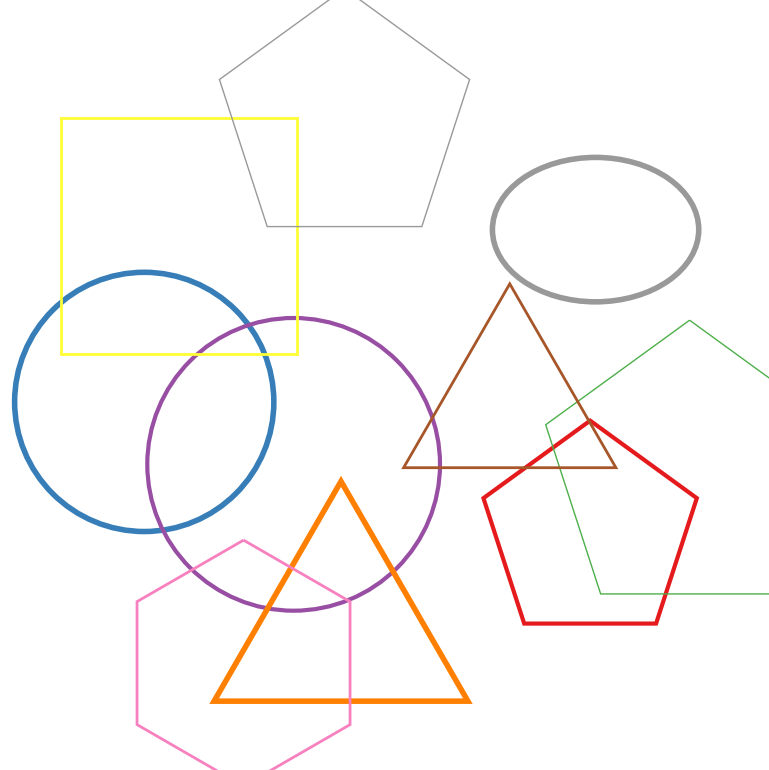[{"shape": "pentagon", "thickness": 1.5, "radius": 0.73, "center": [0.766, 0.308]}, {"shape": "circle", "thickness": 2, "radius": 0.84, "center": [0.187, 0.478]}, {"shape": "pentagon", "thickness": 0.5, "radius": 0.98, "center": [0.896, 0.388]}, {"shape": "circle", "thickness": 1.5, "radius": 0.95, "center": [0.381, 0.397]}, {"shape": "triangle", "thickness": 2, "radius": 0.95, "center": [0.443, 0.185]}, {"shape": "square", "thickness": 1, "radius": 0.77, "center": [0.232, 0.694]}, {"shape": "triangle", "thickness": 1, "radius": 0.8, "center": [0.662, 0.472]}, {"shape": "hexagon", "thickness": 1, "radius": 0.8, "center": [0.316, 0.139]}, {"shape": "pentagon", "thickness": 0.5, "radius": 0.85, "center": [0.447, 0.844]}, {"shape": "oval", "thickness": 2, "radius": 0.67, "center": [0.773, 0.702]}]